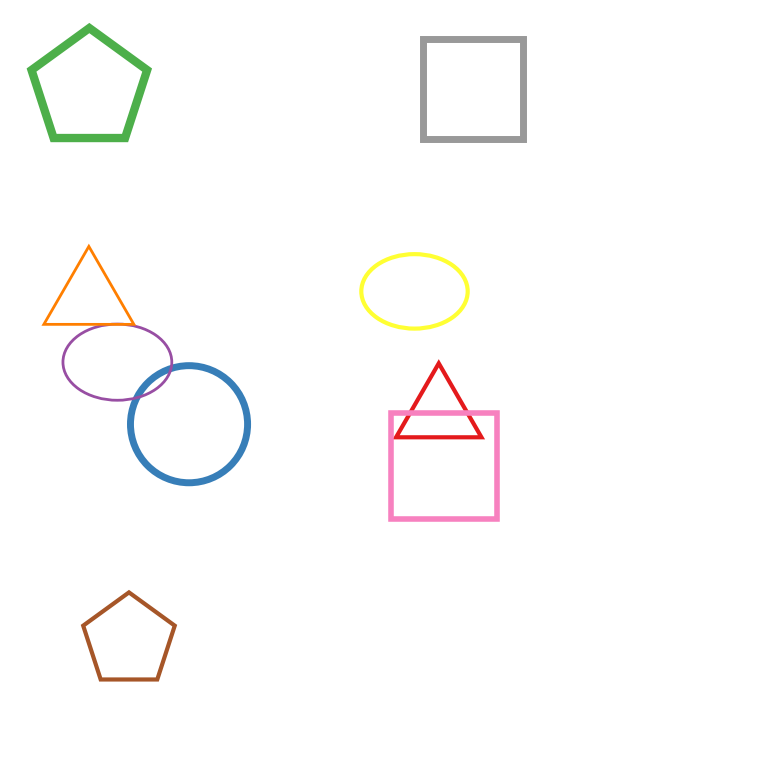[{"shape": "triangle", "thickness": 1.5, "radius": 0.32, "center": [0.57, 0.464]}, {"shape": "circle", "thickness": 2.5, "radius": 0.38, "center": [0.245, 0.449]}, {"shape": "pentagon", "thickness": 3, "radius": 0.39, "center": [0.116, 0.885]}, {"shape": "oval", "thickness": 1, "radius": 0.35, "center": [0.152, 0.53]}, {"shape": "triangle", "thickness": 1, "radius": 0.34, "center": [0.115, 0.612]}, {"shape": "oval", "thickness": 1.5, "radius": 0.35, "center": [0.538, 0.622]}, {"shape": "pentagon", "thickness": 1.5, "radius": 0.31, "center": [0.168, 0.168]}, {"shape": "square", "thickness": 2, "radius": 0.34, "center": [0.577, 0.394]}, {"shape": "square", "thickness": 2.5, "radius": 0.32, "center": [0.614, 0.885]}]